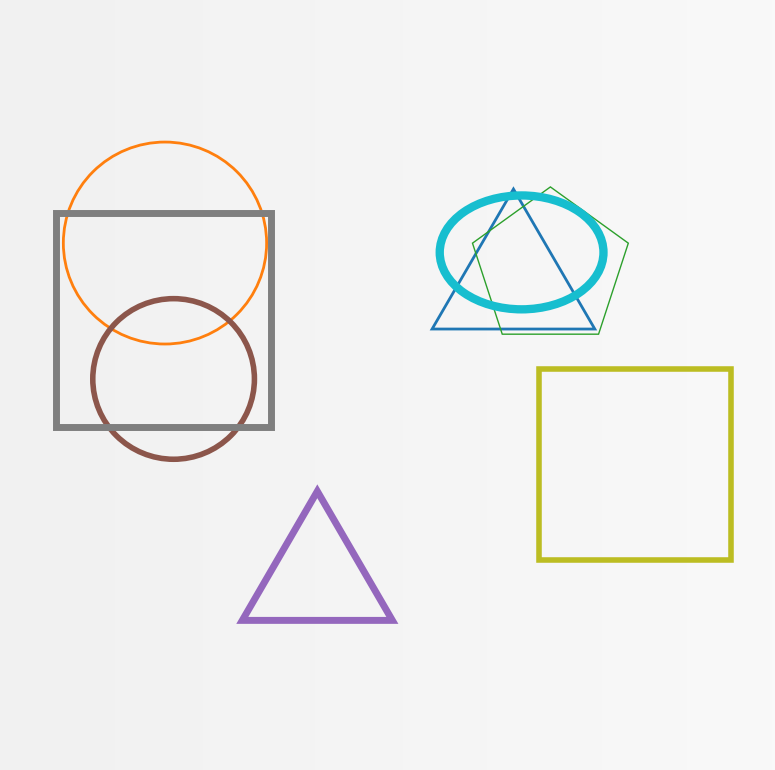[{"shape": "triangle", "thickness": 1, "radius": 0.61, "center": [0.663, 0.633]}, {"shape": "circle", "thickness": 1, "radius": 0.66, "center": [0.213, 0.684]}, {"shape": "pentagon", "thickness": 0.5, "radius": 0.53, "center": [0.71, 0.652]}, {"shape": "triangle", "thickness": 2.5, "radius": 0.56, "center": [0.409, 0.25]}, {"shape": "circle", "thickness": 2, "radius": 0.52, "center": [0.224, 0.508]}, {"shape": "square", "thickness": 2.5, "radius": 0.69, "center": [0.211, 0.584]}, {"shape": "square", "thickness": 2, "radius": 0.62, "center": [0.819, 0.397]}, {"shape": "oval", "thickness": 3, "radius": 0.53, "center": [0.673, 0.672]}]